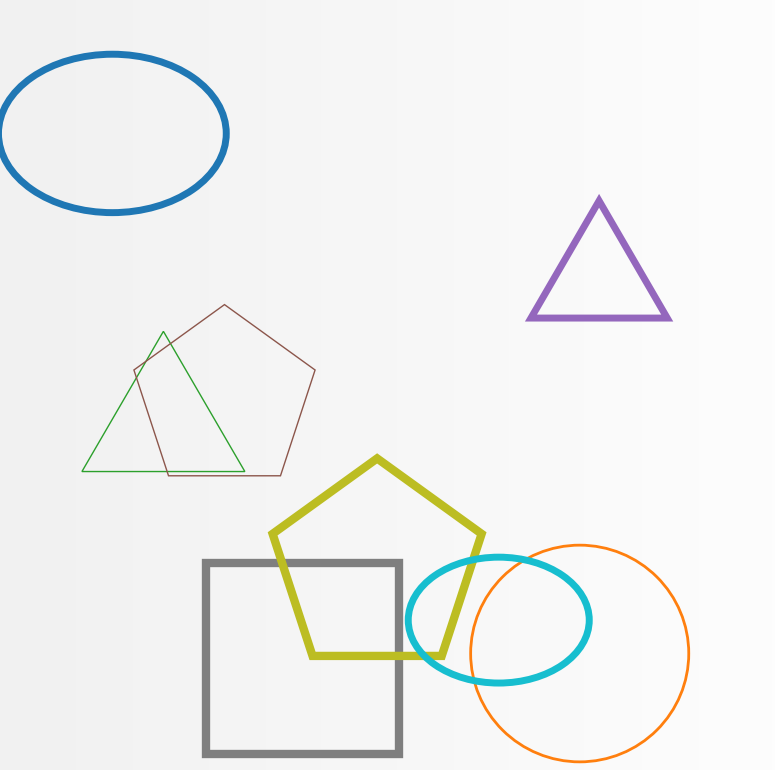[{"shape": "oval", "thickness": 2.5, "radius": 0.73, "center": [0.145, 0.827]}, {"shape": "circle", "thickness": 1, "radius": 0.7, "center": [0.748, 0.151]}, {"shape": "triangle", "thickness": 0.5, "radius": 0.61, "center": [0.211, 0.448]}, {"shape": "triangle", "thickness": 2.5, "radius": 0.51, "center": [0.773, 0.638]}, {"shape": "pentagon", "thickness": 0.5, "radius": 0.61, "center": [0.29, 0.482]}, {"shape": "square", "thickness": 3, "radius": 0.62, "center": [0.391, 0.145]}, {"shape": "pentagon", "thickness": 3, "radius": 0.71, "center": [0.487, 0.263]}, {"shape": "oval", "thickness": 2.5, "radius": 0.58, "center": [0.644, 0.195]}]